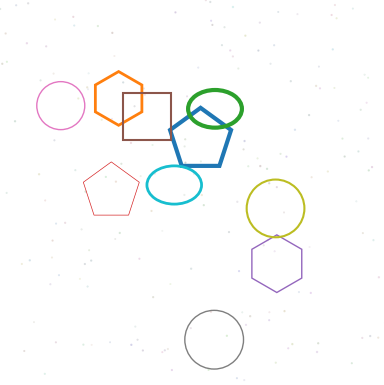[{"shape": "pentagon", "thickness": 3, "radius": 0.42, "center": [0.521, 0.637]}, {"shape": "hexagon", "thickness": 2, "radius": 0.35, "center": [0.308, 0.744]}, {"shape": "oval", "thickness": 3, "radius": 0.35, "center": [0.558, 0.717]}, {"shape": "pentagon", "thickness": 0.5, "radius": 0.38, "center": [0.289, 0.503]}, {"shape": "hexagon", "thickness": 1, "radius": 0.37, "center": [0.719, 0.315]}, {"shape": "square", "thickness": 1.5, "radius": 0.31, "center": [0.382, 0.697]}, {"shape": "circle", "thickness": 1, "radius": 0.31, "center": [0.158, 0.726]}, {"shape": "circle", "thickness": 1, "radius": 0.38, "center": [0.556, 0.118]}, {"shape": "circle", "thickness": 1.5, "radius": 0.37, "center": [0.716, 0.459]}, {"shape": "oval", "thickness": 2, "radius": 0.35, "center": [0.453, 0.52]}]